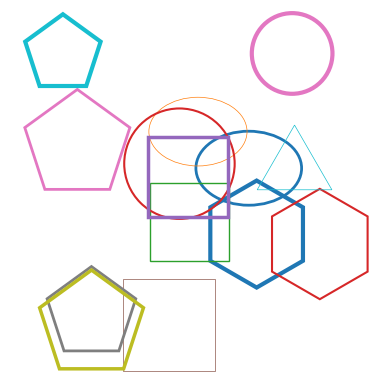[{"shape": "oval", "thickness": 2, "radius": 0.69, "center": [0.646, 0.563]}, {"shape": "hexagon", "thickness": 3, "radius": 0.69, "center": [0.667, 0.392]}, {"shape": "oval", "thickness": 0.5, "radius": 0.64, "center": [0.514, 0.658]}, {"shape": "square", "thickness": 1, "radius": 0.51, "center": [0.492, 0.423]}, {"shape": "circle", "thickness": 1.5, "radius": 0.72, "center": [0.466, 0.575]}, {"shape": "hexagon", "thickness": 1.5, "radius": 0.72, "center": [0.831, 0.366]}, {"shape": "square", "thickness": 2.5, "radius": 0.52, "center": [0.489, 0.541]}, {"shape": "square", "thickness": 0.5, "radius": 0.6, "center": [0.439, 0.155]}, {"shape": "circle", "thickness": 3, "radius": 0.52, "center": [0.759, 0.861]}, {"shape": "pentagon", "thickness": 2, "radius": 0.72, "center": [0.201, 0.624]}, {"shape": "pentagon", "thickness": 2, "radius": 0.61, "center": [0.238, 0.187]}, {"shape": "pentagon", "thickness": 2.5, "radius": 0.71, "center": [0.238, 0.157]}, {"shape": "triangle", "thickness": 0.5, "radius": 0.56, "center": [0.765, 0.563]}, {"shape": "pentagon", "thickness": 3, "radius": 0.52, "center": [0.163, 0.86]}]